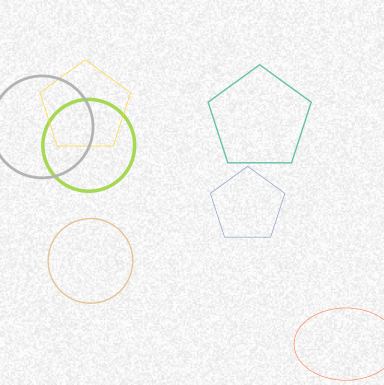[{"shape": "pentagon", "thickness": 1, "radius": 0.7, "center": [0.674, 0.691]}, {"shape": "oval", "thickness": 0.5, "radius": 0.67, "center": [0.898, 0.106]}, {"shape": "pentagon", "thickness": 0.5, "radius": 0.51, "center": [0.643, 0.466]}, {"shape": "circle", "thickness": 2.5, "radius": 0.6, "center": [0.231, 0.623]}, {"shape": "pentagon", "thickness": 0.5, "radius": 0.62, "center": [0.221, 0.721]}, {"shape": "circle", "thickness": 1, "radius": 0.55, "center": [0.235, 0.322]}, {"shape": "circle", "thickness": 2, "radius": 0.66, "center": [0.109, 0.67]}]